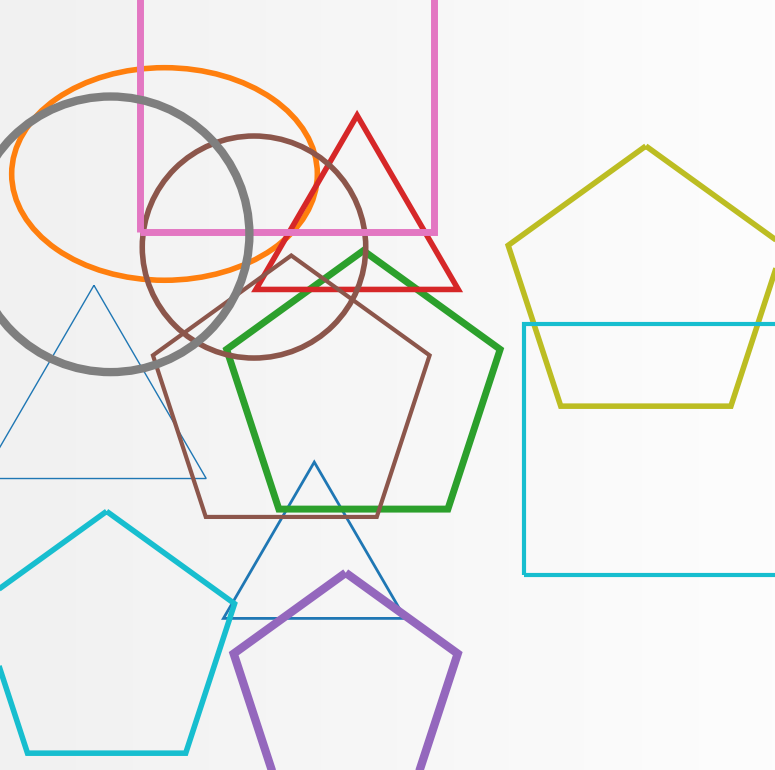[{"shape": "triangle", "thickness": 0.5, "radius": 0.84, "center": [0.121, 0.462]}, {"shape": "triangle", "thickness": 1, "radius": 0.68, "center": [0.406, 0.265]}, {"shape": "oval", "thickness": 2, "radius": 0.99, "center": [0.212, 0.774]}, {"shape": "pentagon", "thickness": 2.5, "radius": 0.93, "center": [0.469, 0.489]}, {"shape": "triangle", "thickness": 2, "radius": 0.75, "center": [0.461, 0.699]}, {"shape": "pentagon", "thickness": 3, "radius": 0.76, "center": [0.446, 0.104]}, {"shape": "circle", "thickness": 2, "radius": 0.72, "center": [0.328, 0.679]}, {"shape": "pentagon", "thickness": 1.5, "radius": 0.94, "center": [0.376, 0.48]}, {"shape": "square", "thickness": 2.5, "radius": 0.95, "center": [0.37, 0.889]}, {"shape": "circle", "thickness": 3, "radius": 0.89, "center": [0.143, 0.696]}, {"shape": "pentagon", "thickness": 2, "radius": 0.93, "center": [0.833, 0.624]}, {"shape": "square", "thickness": 1.5, "radius": 0.81, "center": [0.839, 0.416]}, {"shape": "pentagon", "thickness": 2, "radius": 0.87, "center": [0.138, 0.162]}]